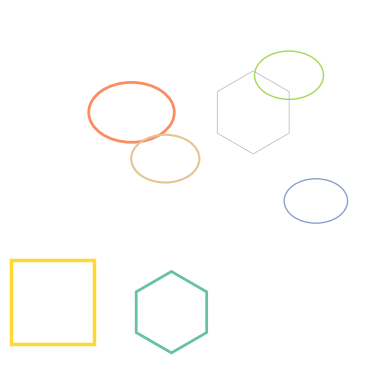[{"shape": "hexagon", "thickness": 2, "radius": 0.53, "center": [0.445, 0.189]}, {"shape": "oval", "thickness": 2, "radius": 0.56, "center": [0.342, 0.708]}, {"shape": "oval", "thickness": 1, "radius": 0.41, "center": [0.82, 0.478]}, {"shape": "oval", "thickness": 1, "radius": 0.45, "center": [0.751, 0.805]}, {"shape": "square", "thickness": 2.5, "radius": 0.54, "center": [0.136, 0.216]}, {"shape": "oval", "thickness": 1.5, "radius": 0.44, "center": [0.429, 0.588]}, {"shape": "hexagon", "thickness": 0.5, "radius": 0.54, "center": [0.658, 0.708]}]